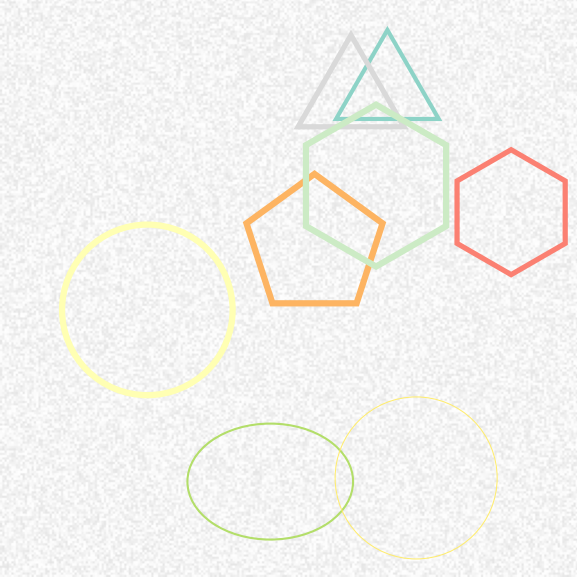[{"shape": "triangle", "thickness": 2, "radius": 0.51, "center": [0.671, 0.844]}, {"shape": "circle", "thickness": 3, "radius": 0.74, "center": [0.255, 0.463]}, {"shape": "hexagon", "thickness": 2.5, "radius": 0.54, "center": [0.885, 0.632]}, {"shape": "pentagon", "thickness": 3, "radius": 0.62, "center": [0.545, 0.574]}, {"shape": "oval", "thickness": 1, "radius": 0.72, "center": [0.468, 0.165]}, {"shape": "triangle", "thickness": 2.5, "radius": 0.53, "center": [0.608, 0.833]}, {"shape": "hexagon", "thickness": 3, "radius": 0.7, "center": [0.651, 0.678]}, {"shape": "circle", "thickness": 0.5, "radius": 0.7, "center": [0.721, 0.172]}]